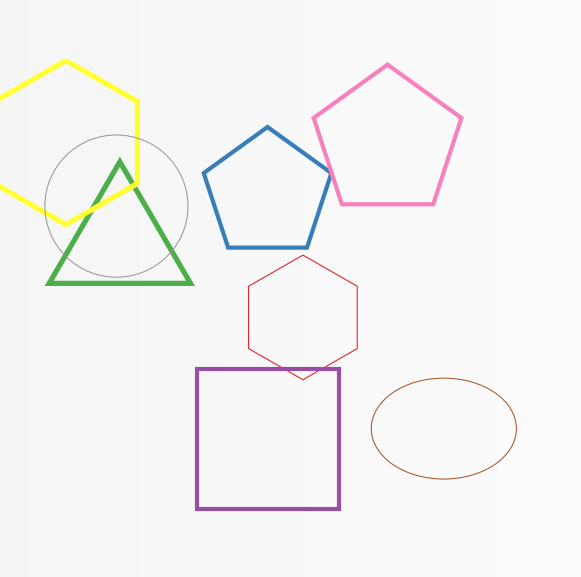[{"shape": "hexagon", "thickness": 0.5, "radius": 0.54, "center": [0.521, 0.45]}, {"shape": "pentagon", "thickness": 2, "radius": 0.58, "center": [0.46, 0.664]}, {"shape": "triangle", "thickness": 2.5, "radius": 0.7, "center": [0.206, 0.579]}, {"shape": "square", "thickness": 2, "radius": 0.61, "center": [0.461, 0.239]}, {"shape": "hexagon", "thickness": 2.5, "radius": 0.71, "center": [0.113, 0.752]}, {"shape": "oval", "thickness": 0.5, "radius": 0.62, "center": [0.764, 0.257]}, {"shape": "pentagon", "thickness": 2, "radius": 0.67, "center": [0.667, 0.754]}, {"shape": "circle", "thickness": 0.5, "radius": 0.62, "center": [0.2, 0.642]}]